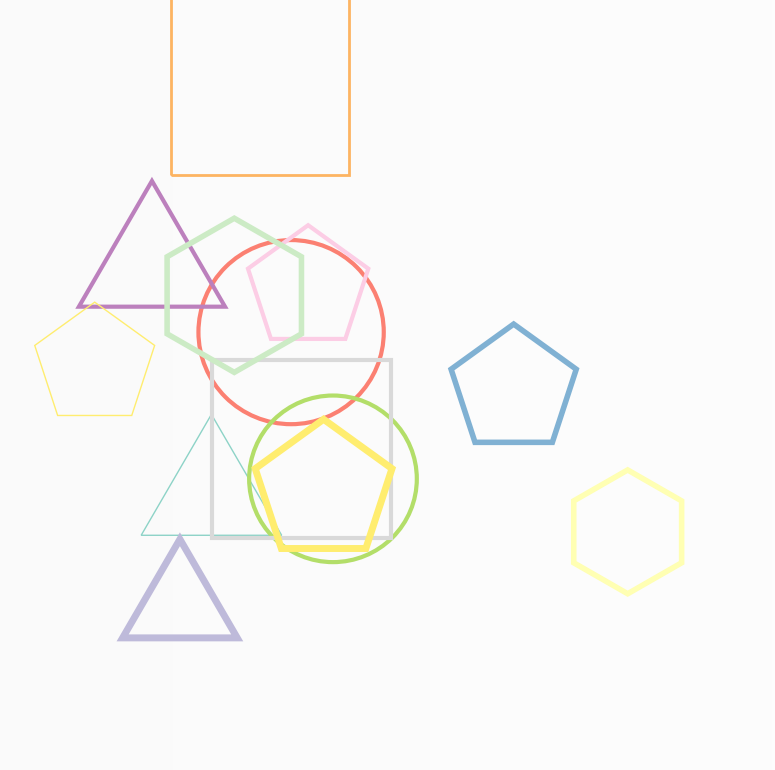[{"shape": "triangle", "thickness": 0.5, "radius": 0.52, "center": [0.273, 0.357]}, {"shape": "hexagon", "thickness": 2, "radius": 0.4, "center": [0.81, 0.309]}, {"shape": "triangle", "thickness": 2.5, "radius": 0.43, "center": [0.232, 0.214]}, {"shape": "circle", "thickness": 1.5, "radius": 0.6, "center": [0.376, 0.569]}, {"shape": "pentagon", "thickness": 2, "radius": 0.42, "center": [0.663, 0.494]}, {"shape": "square", "thickness": 1, "radius": 0.58, "center": [0.335, 0.888]}, {"shape": "circle", "thickness": 1.5, "radius": 0.54, "center": [0.43, 0.378]}, {"shape": "pentagon", "thickness": 1.5, "radius": 0.41, "center": [0.398, 0.626]}, {"shape": "square", "thickness": 1.5, "radius": 0.58, "center": [0.389, 0.417]}, {"shape": "triangle", "thickness": 1.5, "radius": 0.54, "center": [0.196, 0.656]}, {"shape": "hexagon", "thickness": 2, "radius": 0.5, "center": [0.302, 0.616]}, {"shape": "pentagon", "thickness": 2.5, "radius": 0.46, "center": [0.418, 0.363]}, {"shape": "pentagon", "thickness": 0.5, "radius": 0.41, "center": [0.122, 0.526]}]